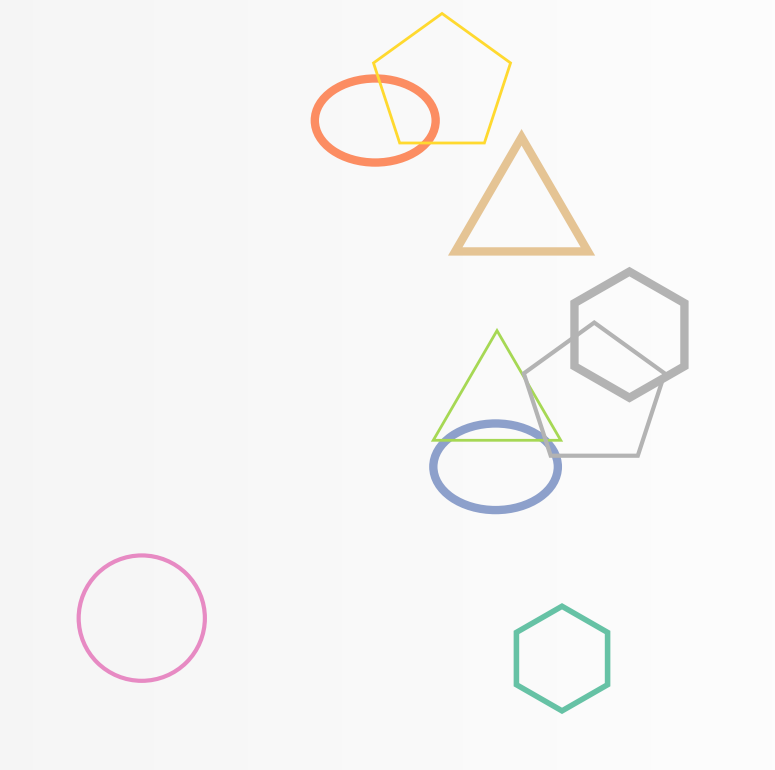[{"shape": "hexagon", "thickness": 2, "radius": 0.34, "center": [0.725, 0.145]}, {"shape": "oval", "thickness": 3, "radius": 0.39, "center": [0.484, 0.843]}, {"shape": "oval", "thickness": 3, "radius": 0.4, "center": [0.639, 0.394]}, {"shape": "circle", "thickness": 1.5, "radius": 0.41, "center": [0.183, 0.197]}, {"shape": "triangle", "thickness": 1, "radius": 0.47, "center": [0.641, 0.476]}, {"shape": "pentagon", "thickness": 1, "radius": 0.46, "center": [0.57, 0.89]}, {"shape": "triangle", "thickness": 3, "radius": 0.49, "center": [0.673, 0.723]}, {"shape": "pentagon", "thickness": 1.5, "radius": 0.48, "center": [0.767, 0.485]}, {"shape": "hexagon", "thickness": 3, "radius": 0.41, "center": [0.812, 0.565]}]